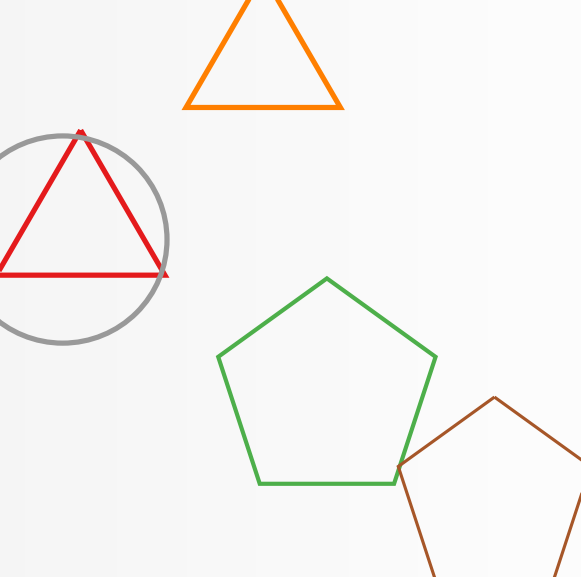[{"shape": "triangle", "thickness": 2.5, "radius": 0.84, "center": [0.139, 0.606]}, {"shape": "pentagon", "thickness": 2, "radius": 0.98, "center": [0.562, 0.32]}, {"shape": "triangle", "thickness": 2.5, "radius": 0.77, "center": [0.453, 0.89]}, {"shape": "pentagon", "thickness": 1.5, "radius": 0.87, "center": [0.851, 0.138]}, {"shape": "circle", "thickness": 2.5, "radius": 0.9, "center": [0.108, 0.584]}]